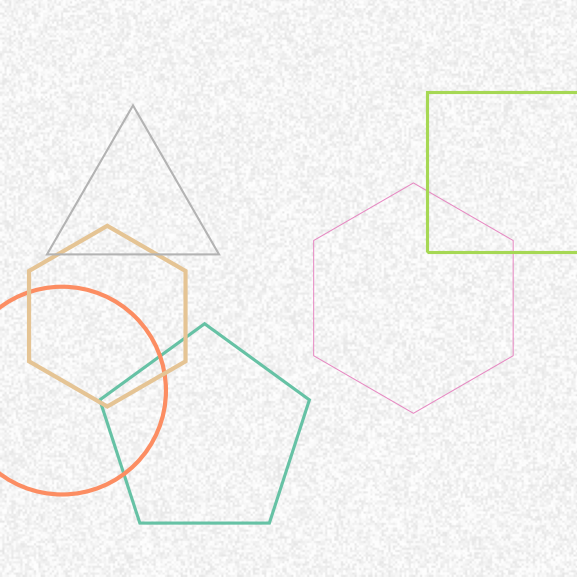[{"shape": "pentagon", "thickness": 1.5, "radius": 0.95, "center": [0.354, 0.248]}, {"shape": "circle", "thickness": 2, "radius": 0.9, "center": [0.107, 0.323]}, {"shape": "hexagon", "thickness": 0.5, "radius": 1.0, "center": [0.716, 0.483]}, {"shape": "square", "thickness": 1.5, "radius": 0.69, "center": [0.878, 0.701]}, {"shape": "hexagon", "thickness": 2, "radius": 0.78, "center": [0.186, 0.452]}, {"shape": "triangle", "thickness": 1, "radius": 0.86, "center": [0.23, 0.645]}]